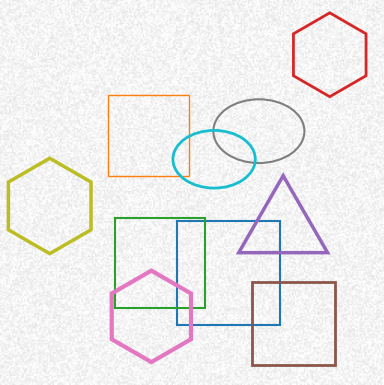[{"shape": "square", "thickness": 1.5, "radius": 0.67, "center": [0.594, 0.29]}, {"shape": "square", "thickness": 1, "radius": 0.53, "center": [0.385, 0.648]}, {"shape": "square", "thickness": 1.5, "radius": 0.59, "center": [0.415, 0.317]}, {"shape": "hexagon", "thickness": 2, "radius": 0.54, "center": [0.857, 0.858]}, {"shape": "triangle", "thickness": 2.5, "radius": 0.67, "center": [0.735, 0.41]}, {"shape": "square", "thickness": 2, "radius": 0.54, "center": [0.762, 0.161]}, {"shape": "hexagon", "thickness": 3, "radius": 0.59, "center": [0.393, 0.178]}, {"shape": "oval", "thickness": 1.5, "radius": 0.59, "center": [0.672, 0.659]}, {"shape": "hexagon", "thickness": 2.5, "radius": 0.62, "center": [0.129, 0.465]}, {"shape": "oval", "thickness": 2, "radius": 0.54, "center": [0.556, 0.586]}]